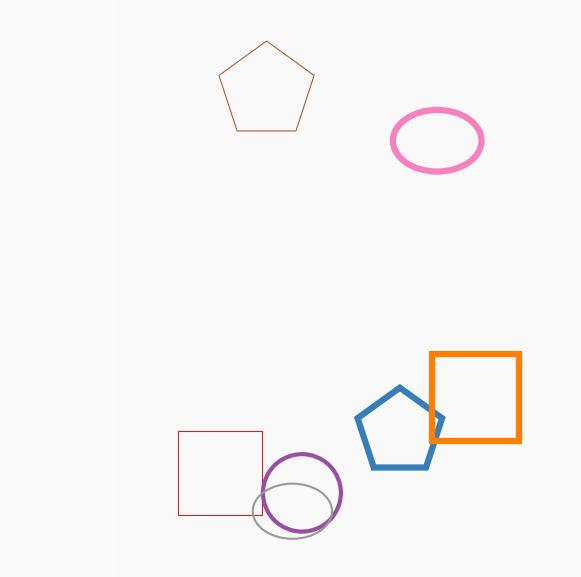[{"shape": "square", "thickness": 0.5, "radius": 0.36, "center": [0.379, 0.18]}, {"shape": "pentagon", "thickness": 3, "radius": 0.38, "center": [0.688, 0.251]}, {"shape": "circle", "thickness": 2, "radius": 0.34, "center": [0.519, 0.146]}, {"shape": "square", "thickness": 3, "radius": 0.37, "center": [0.818, 0.311]}, {"shape": "pentagon", "thickness": 0.5, "radius": 0.43, "center": [0.459, 0.842]}, {"shape": "oval", "thickness": 3, "radius": 0.38, "center": [0.752, 0.755]}, {"shape": "oval", "thickness": 1, "radius": 0.34, "center": [0.503, 0.114]}]